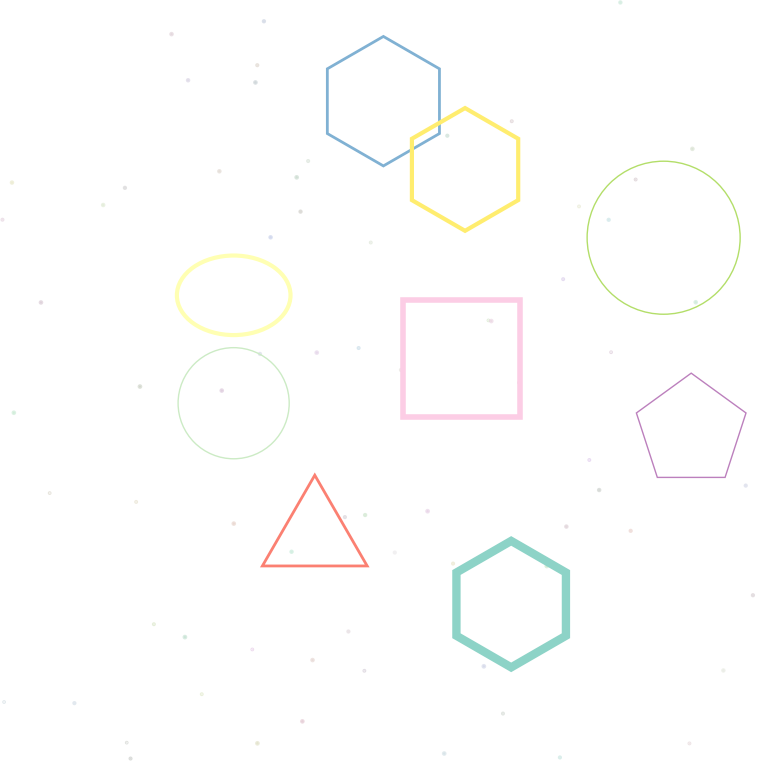[{"shape": "hexagon", "thickness": 3, "radius": 0.41, "center": [0.664, 0.215]}, {"shape": "oval", "thickness": 1.5, "radius": 0.37, "center": [0.304, 0.616]}, {"shape": "triangle", "thickness": 1, "radius": 0.39, "center": [0.409, 0.304]}, {"shape": "hexagon", "thickness": 1, "radius": 0.42, "center": [0.498, 0.869]}, {"shape": "circle", "thickness": 0.5, "radius": 0.5, "center": [0.862, 0.691]}, {"shape": "square", "thickness": 2, "radius": 0.38, "center": [0.599, 0.535]}, {"shape": "pentagon", "thickness": 0.5, "radius": 0.37, "center": [0.898, 0.441]}, {"shape": "circle", "thickness": 0.5, "radius": 0.36, "center": [0.303, 0.476]}, {"shape": "hexagon", "thickness": 1.5, "radius": 0.4, "center": [0.604, 0.78]}]